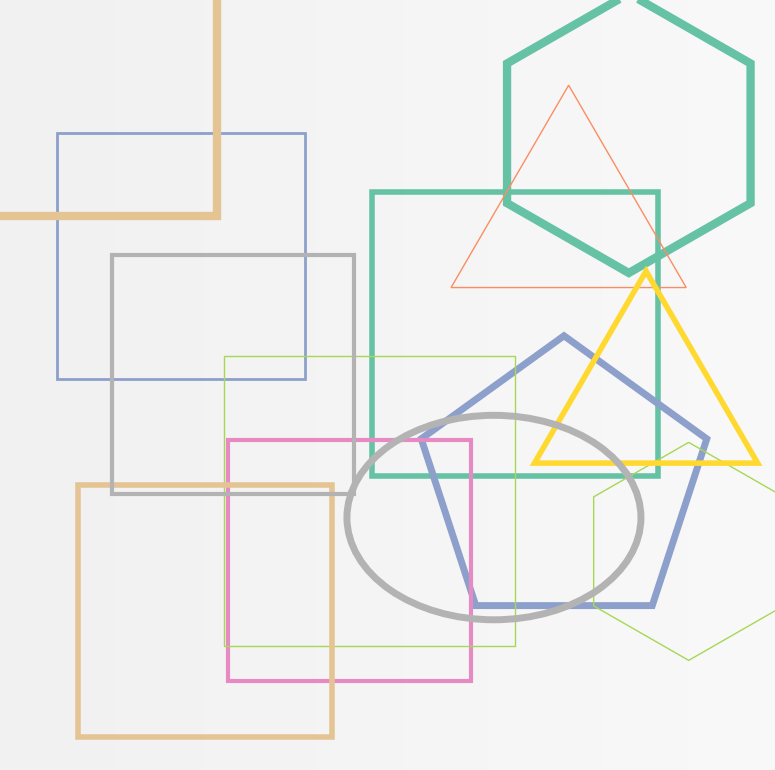[{"shape": "hexagon", "thickness": 3, "radius": 0.91, "center": [0.811, 0.827]}, {"shape": "square", "thickness": 2, "radius": 0.92, "center": [0.665, 0.566]}, {"shape": "triangle", "thickness": 0.5, "radius": 0.88, "center": [0.734, 0.714]}, {"shape": "pentagon", "thickness": 2.5, "radius": 0.97, "center": [0.728, 0.37]}, {"shape": "square", "thickness": 1, "radius": 0.8, "center": [0.233, 0.668]}, {"shape": "square", "thickness": 1.5, "radius": 0.79, "center": [0.451, 0.272]}, {"shape": "hexagon", "thickness": 0.5, "radius": 0.71, "center": [0.889, 0.284]}, {"shape": "square", "thickness": 0.5, "radius": 0.94, "center": [0.477, 0.349]}, {"shape": "triangle", "thickness": 2, "radius": 0.83, "center": [0.834, 0.482]}, {"shape": "square", "thickness": 2, "radius": 0.82, "center": [0.264, 0.206]}, {"shape": "square", "thickness": 3, "radius": 0.81, "center": [0.119, 0.881]}, {"shape": "oval", "thickness": 2.5, "radius": 0.95, "center": [0.637, 0.328]}, {"shape": "square", "thickness": 1.5, "radius": 0.78, "center": [0.301, 0.514]}]